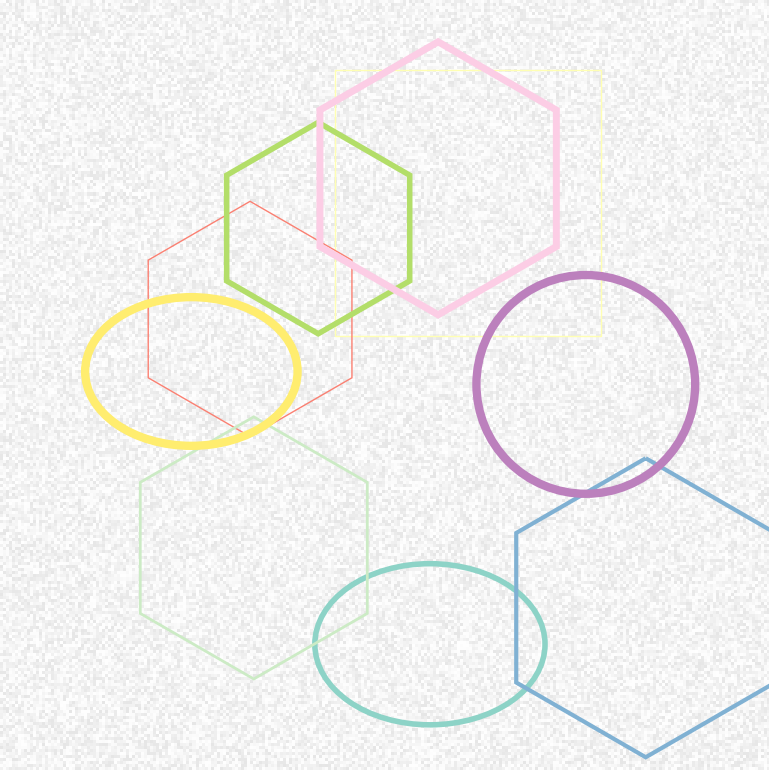[{"shape": "oval", "thickness": 2, "radius": 0.75, "center": [0.558, 0.163]}, {"shape": "square", "thickness": 0.5, "radius": 0.86, "center": [0.608, 0.736]}, {"shape": "hexagon", "thickness": 0.5, "radius": 0.76, "center": [0.325, 0.586]}, {"shape": "hexagon", "thickness": 1.5, "radius": 0.97, "center": [0.839, 0.211]}, {"shape": "hexagon", "thickness": 2, "radius": 0.69, "center": [0.413, 0.704]}, {"shape": "hexagon", "thickness": 2.5, "radius": 0.89, "center": [0.569, 0.768]}, {"shape": "circle", "thickness": 3, "radius": 0.71, "center": [0.761, 0.501]}, {"shape": "hexagon", "thickness": 1, "radius": 0.85, "center": [0.33, 0.288]}, {"shape": "oval", "thickness": 3, "radius": 0.69, "center": [0.249, 0.518]}]